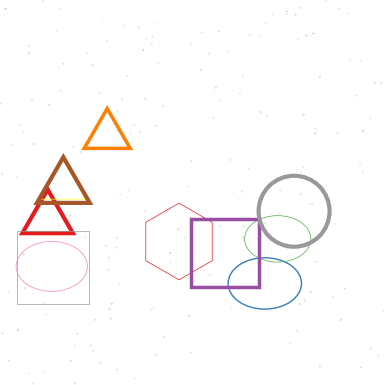[{"shape": "triangle", "thickness": 3, "radius": 0.38, "center": [0.124, 0.432]}, {"shape": "hexagon", "thickness": 0.5, "radius": 0.5, "center": [0.465, 0.373]}, {"shape": "oval", "thickness": 1, "radius": 0.48, "center": [0.688, 0.264]}, {"shape": "oval", "thickness": 0.5, "radius": 0.43, "center": [0.721, 0.38]}, {"shape": "square", "thickness": 2.5, "radius": 0.44, "center": [0.584, 0.343]}, {"shape": "triangle", "thickness": 2.5, "radius": 0.35, "center": [0.278, 0.649]}, {"shape": "triangle", "thickness": 0.5, "radius": 0.36, "center": [0.16, 0.518]}, {"shape": "triangle", "thickness": 3, "radius": 0.4, "center": [0.165, 0.513]}, {"shape": "oval", "thickness": 0.5, "radius": 0.46, "center": [0.134, 0.308]}, {"shape": "circle", "thickness": 3, "radius": 0.46, "center": [0.764, 0.451]}, {"shape": "square", "thickness": 0.5, "radius": 0.47, "center": [0.138, 0.306]}]